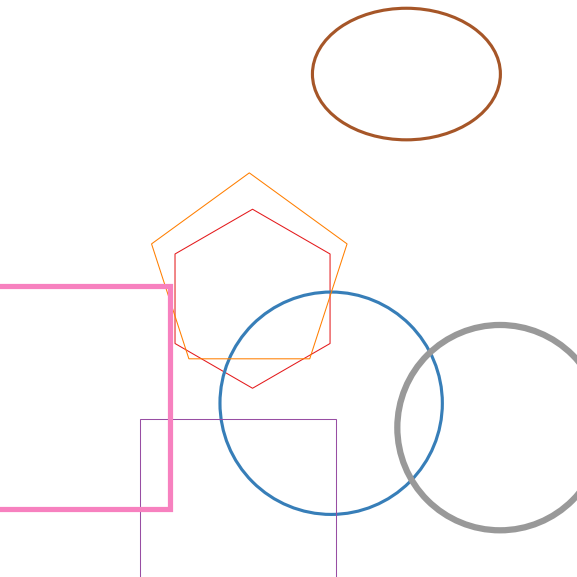[{"shape": "hexagon", "thickness": 0.5, "radius": 0.78, "center": [0.437, 0.482]}, {"shape": "circle", "thickness": 1.5, "radius": 0.96, "center": [0.573, 0.301]}, {"shape": "square", "thickness": 0.5, "radius": 0.85, "center": [0.411, 0.104]}, {"shape": "pentagon", "thickness": 0.5, "radius": 0.89, "center": [0.432, 0.522]}, {"shape": "oval", "thickness": 1.5, "radius": 0.81, "center": [0.704, 0.871]}, {"shape": "square", "thickness": 2.5, "radius": 0.97, "center": [0.101, 0.31]}, {"shape": "circle", "thickness": 3, "radius": 0.89, "center": [0.866, 0.259]}]